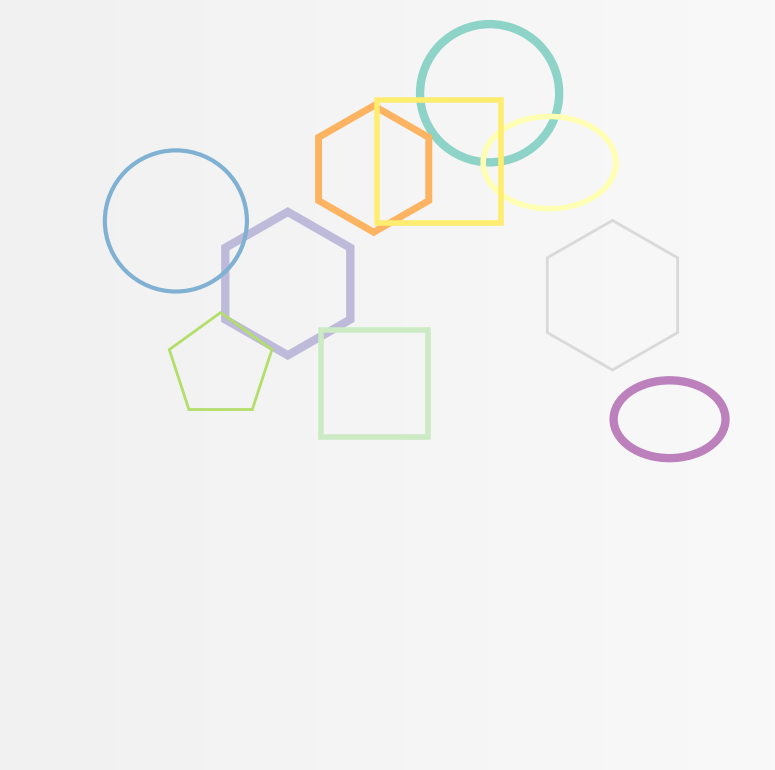[{"shape": "circle", "thickness": 3, "radius": 0.45, "center": [0.632, 0.879]}, {"shape": "oval", "thickness": 2, "radius": 0.43, "center": [0.709, 0.789]}, {"shape": "hexagon", "thickness": 3, "radius": 0.47, "center": [0.371, 0.632]}, {"shape": "circle", "thickness": 1.5, "radius": 0.46, "center": [0.227, 0.713]}, {"shape": "hexagon", "thickness": 2.5, "radius": 0.41, "center": [0.482, 0.781]}, {"shape": "pentagon", "thickness": 1, "radius": 0.35, "center": [0.285, 0.524]}, {"shape": "hexagon", "thickness": 1, "radius": 0.49, "center": [0.79, 0.617]}, {"shape": "oval", "thickness": 3, "radius": 0.36, "center": [0.864, 0.456]}, {"shape": "square", "thickness": 2, "radius": 0.35, "center": [0.483, 0.501]}, {"shape": "square", "thickness": 2, "radius": 0.4, "center": [0.567, 0.79]}]